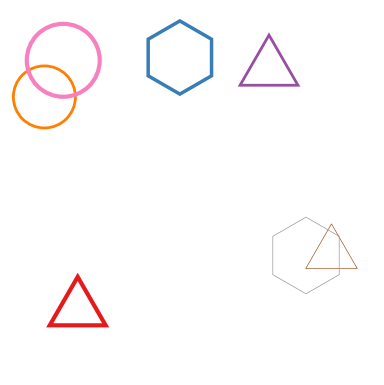[{"shape": "triangle", "thickness": 3, "radius": 0.42, "center": [0.202, 0.197]}, {"shape": "hexagon", "thickness": 2.5, "radius": 0.48, "center": [0.467, 0.851]}, {"shape": "triangle", "thickness": 2, "radius": 0.43, "center": [0.699, 0.822]}, {"shape": "circle", "thickness": 2, "radius": 0.4, "center": [0.115, 0.748]}, {"shape": "triangle", "thickness": 0.5, "radius": 0.39, "center": [0.861, 0.341]}, {"shape": "circle", "thickness": 3, "radius": 0.47, "center": [0.164, 0.843]}, {"shape": "hexagon", "thickness": 0.5, "radius": 0.5, "center": [0.795, 0.336]}]